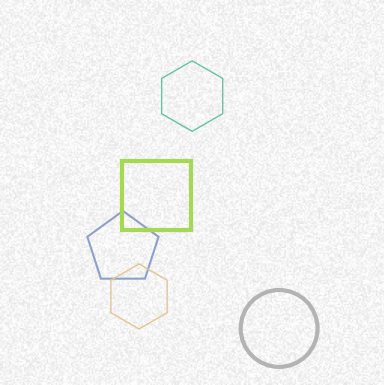[{"shape": "hexagon", "thickness": 1, "radius": 0.46, "center": [0.499, 0.75]}, {"shape": "pentagon", "thickness": 1.5, "radius": 0.49, "center": [0.319, 0.355]}, {"shape": "square", "thickness": 3, "radius": 0.45, "center": [0.406, 0.493]}, {"shape": "hexagon", "thickness": 1, "radius": 0.42, "center": [0.361, 0.23]}, {"shape": "circle", "thickness": 3, "radius": 0.5, "center": [0.725, 0.147]}]